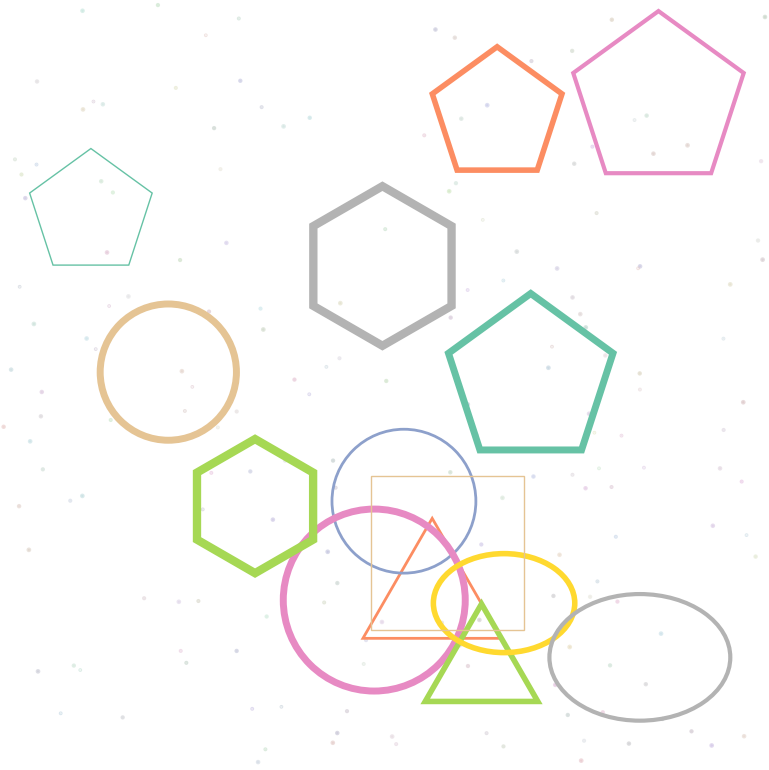[{"shape": "pentagon", "thickness": 0.5, "radius": 0.42, "center": [0.118, 0.723]}, {"shape": "pentagon", "thickness": 2.5, "radius": 0.56, "center": [0.689, 0.507]}, {"shape": "pentagon", "thickness": 2, "radius": 0.44, "center": [0.646, 0.851]}, {"shape": "triangle", "thickness": 1, "radius": 0.52, "center": [0.561, 0.223]}, {"shape": "circle", "thickness": 1, "radius": 0.47, "center": [0.525, 0.349]}, {"shape": "pentagon", "thickness": 1.5, "radius": 0.58, "center": [0.855, 0.869]}, {"shape": "circle", "thickness": 2.5, "radius": 0.59, "center": [0.486, 0.221]}, {"shape": "hexagon", "thickness": 3, "radius": 0.44, "center": [0.331, 0.343]}, {"shape": "triangle", "thickness": 2, "radius": 0.42, "center": [0.625, 0.131]}, {"shape": "oval", "thickness": 2, "radius": 0.46, "center": [0.655, 0.217]}, {"shape": "square", "thickness": 0.5, "radius": 0.5, "center": [0.581, 0.282]}, {"shape": "circle", "thickness": 2.5, "radius": 0.44, "center": [0.219, 0.517]}, {"shape": "oval", "thickness": 1.5, "radius": 0.59, "center": [0.831, 0.146]}, {"shape": "hexagon", "thickness": 3, "radius": 0.52, "center": [0.497, 0.655]}]